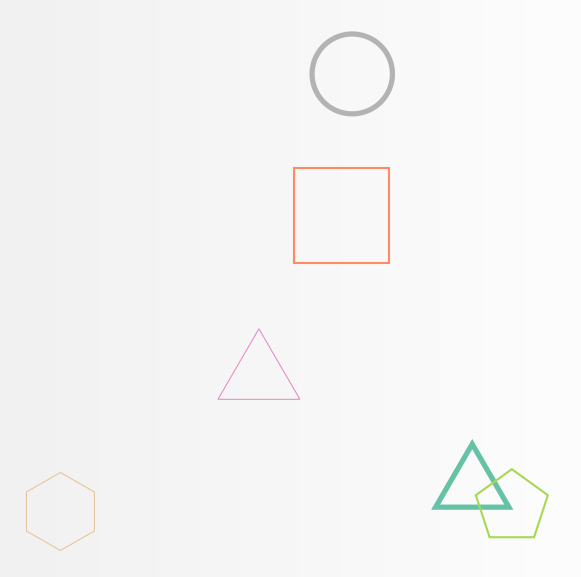[{"shape": "triangle", "thickness": 2.5, "radius": 0.36, "center": [0.812, 0.157]}, {"shape": "square", "thickness": 1, "radius": 0.41, "center": [0.588, 0.626]}, {"shape": "triangle", "thickness": 0.5, "radius": 0.41, "center": [0.445, 0.348]}, {"shape": "pentagon", "thickness": 1, "radius": 0.33, "center": [0.881, 0.122]}, {"shape": "hexagon", "thickness": 0.5, "radius": 0.34, "center": [0.104, 0.113]}, {"shape": "circle", "thickness": 2.5, "radius": 0.35, "center": [0.606, 0.871]}]